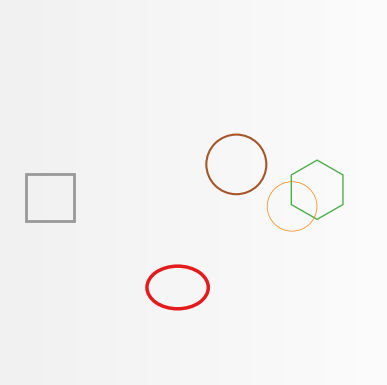[{"shape": "oval", "thickness": 2.5, "radius": 0.4, "center": [0.458, 0.253]}, {"shape": "hexagon", "thickness": 1, "radius": 0.38, "center": [0.818, 0.507]}, {"shape": "circle", "thickness": 0.5, "radius": 0.32, "center": [0.754, 0.464]}, {"shape": "circle", "thickness": 1.5, "radius": 0.39, "center": [0.61, 0.573]}, {"shape": "square", "thickness": 2, "radius": 0.3, "center": [0.129, 0.488]}]